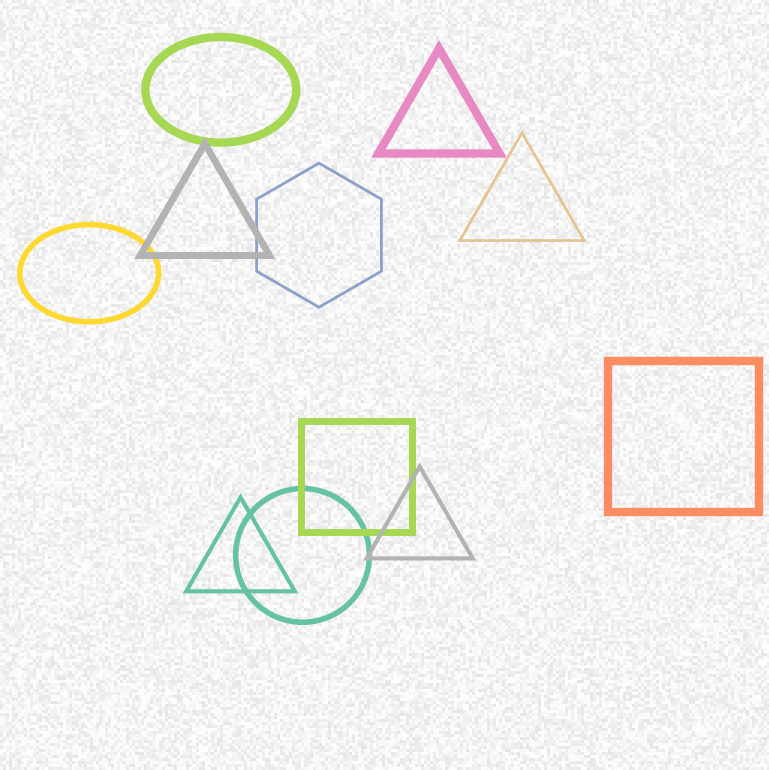[{"shape": "circle", "thickness": 2, "radius": 0.43, "center": [0.393, 0.279]}, {"shape": "triangle", "thickness": 1.5, "radius": 0.41, "center": [0.312, 0.273]}, {"shape": "square", "thickness": 3, "radius": 0.49, "center": [0.888, 0.433]}, {"shape": "hexagon", "thickness": 1, "radius": 0.47, "center": [0.414, 0.695]}, {"shape": "triangle", "thickness": 3, "radius": 0.45, "center": [0.57, 0.846]}, {"shape": "square", "thickness": 2.5, "radius": 0.36, "center": [0.463, 0.381]}, {"shape": "oval", "thickness": 3, "radius": 0.49, "center": [0.287, 0.883]}, {"shape": "oval", "thickness": 2, "radius": 0.45, "center": [0.116, 0.645]}, {"shape": "triangle", "thickness": 1, "radius": 0.47, "center": [0.678, 0.734]}, {"shape": "triangle", "thickness": 2.5, "radius": 0.48, "center": [0.266, 0.717]}, {"shape": "triangle", "thickness": 1.5, "radius": 0.4, "center": [0.545, 0.315]}]